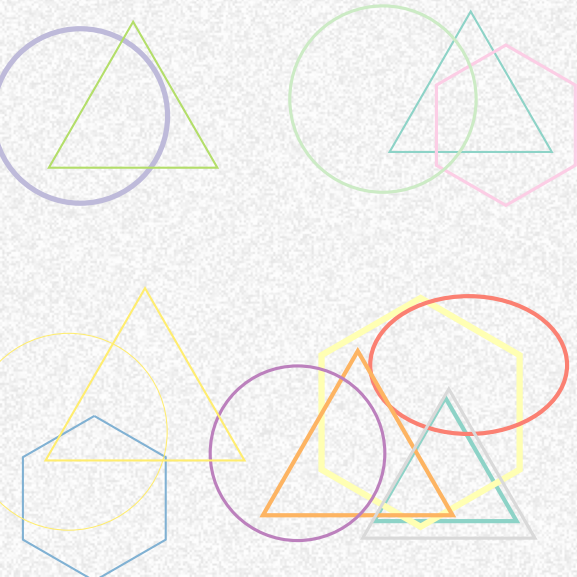[{"shape": "triangle", "thickness": 2, "radius": 0.71, "center": [0.771, 0.168]}, {"shape": "triangle", "thickness": 1, "radius": 0.81, "center": [0.815, 0.817]}, {"shape": "hexagon", "thickness": 3, "radius": 0.99, "center": [0.728, 0.285]}, {"shape": "circle", "thickness": 2.5, "radius": 0.76, "center": [0.139, 0.798]}, {"shape": "oval", "thickness": 2, "radius": 0.85, "center": [0.812, 0.367]}, {"shape": "hexagon", "thickness": 1, "radius": 0.71, "center": [0.163, 0.136]}, {"shape": "triangle", "thickness": 2, "radius": 0.95, "center": [0.62, 0.202]}, {"shape": "triangle", "thickness": 1, "radius": 0.84, "center": [0.23, 0.793]}, {"shape": "hexagon", "thickness": 1.5, "radius": 0.69, "center": [0.876, 0.782]}, {"shape": "triangle", "thickness": 1.5, "radius": 0.86, "center": [0.777, 0.153]}, {"shape": "circle", "thickness": 1.5, "radius": 0.76, "center": [0.515, 0.214]}, {"shape": "circle", "thickness": 1.5, "radius": 0.81, "center": [0.663, 0.828]}, {"shape": "circle", "thickness": 0.5, "radius": 0.85, "center": [0.119, 0.251]}, {"shape": "triangle", "thickness": 1, "radius": 0.99, "center": [0.251, 0.301]}]